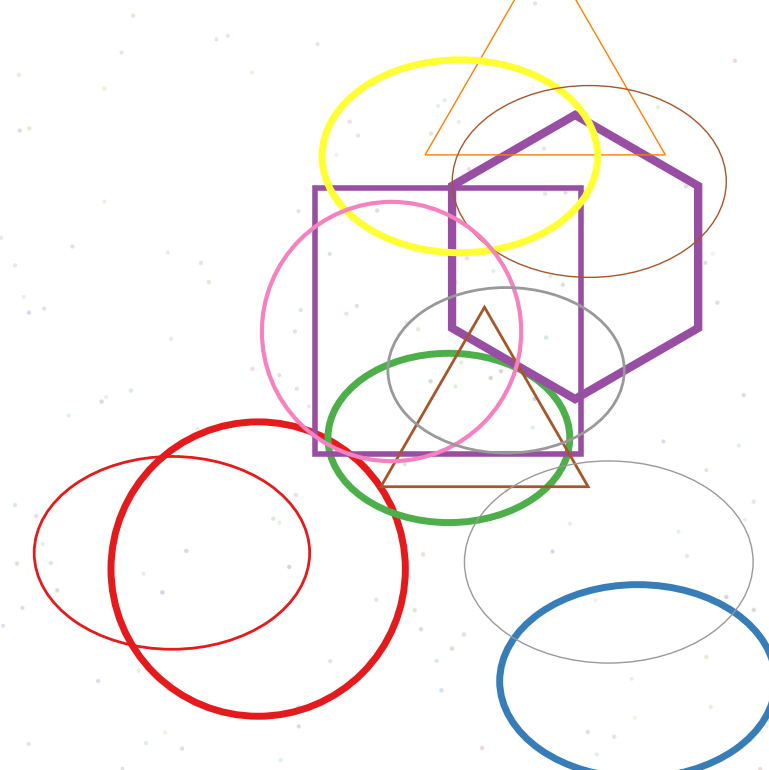[{"shape": "circle", "thickness": 2.5, "radius": 0.96, "center": [0.335, 0.261]}, {"shape": "oval", "thickness": 1, "radius": 0.89, "center": [0.223, 0.282]}, {"shape": "oval", "thickness": 2.5, "radius": 0.9, "center": [0.828, 0.115]}, {"shape": "oval", "thickness": 2.5, "radius": 0.79, "center": [0.583, 0.431]}, {"shape": "square", "thickness": 2, "radius": 0.86, "center": [0.582, 0.583]}, {"shape": "hexagon", "thickness": 3, "radius": 0.92, "center": [0.747, 0.666]}, {"shape": "triangle", "thickness": 0.5, "radius": 0.9, "center": [0.708, 0.889]}, {"shape": "oval", "thickness": 2.5, "radius": 0.89, "center": [0.597, 0.797]}, {"shape": "triangle", "thickness": 1, "radius": 0.78, "center": [0.629, 0.446]}, {"shape": "oval", "thickness": 0.5, "radius": 0.89, "center": [0.765, 0.764]}, {"shape": "circle", "thickness": 1.5, "radius": 0.84, "center": [0.509, 0.569]}, {"shape": "oval", "thickness": 1, "radius": 0.77, "center": [0.657, 0.519]}, {"shape": "oval", "thickness": 0.5, "radius": 0.94, "center": [0.791, 0.27]}]